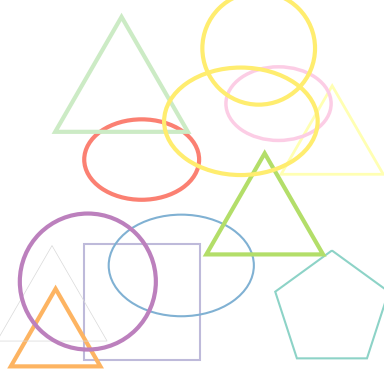[{"shape": "pentagon", "thickness": 1.5, "radius": 0.77, "center": [0.862, 0.195]}, {"shape": "triangle", "thickness": 2, "radius": 0.77, "center": [0.863, 0.624]}, {"shape": "square", "thickness": 1.5, "radius": 0.76, "center": [0.369, 0.215]}, {"shape": "oval", "thickness": 3, "radius": 0.75, "center": [0.368, 0.586]}, {"shape": "oval", "thickness": 1.5, "radius": 0.94, "center": [0.471, 0.311]}, {"shape": "triangle", "thickness": 3, "radius": 0.67, "center": [0.144, 0.116]}, {"shape": "triangle", "thickness": 3, "radius": 0.88, "center": [0.688, 0.427]}, {"shape": "oval", "thickness": 2.5, "radius": 0.68, "center": [0.723, 0.731]}, {"shape": "triangle", "thickness": 0.5, "radius": 0.83, "center": [0.135, 0.197]}, {"shape": "circle", "thickness": 3, "radius": 0.88, "center": [0.228, 0.269]}, {"shape": "triangle", "thickness": 3, "radius": 0.99, "center": [0.316, 0.757]}, {"shape": "circle", "thickness": 3, "radius": 0.73, "center": [0.672, 0.875]}, {"shape": "oval", "thickness": 3, "radius": 1.0, "center": [0.626, 0.685]}]